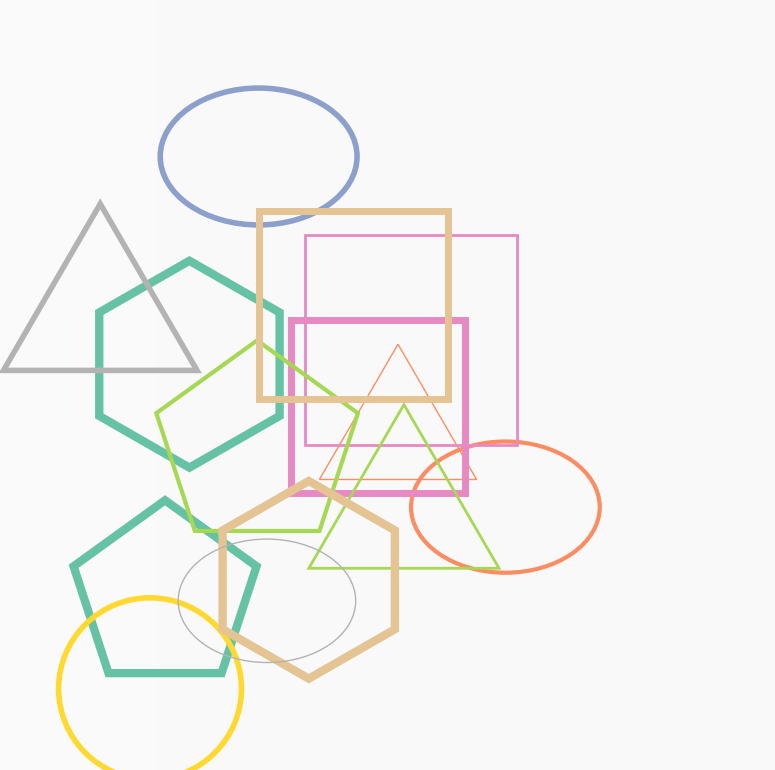[{"shape": "hexagon", "thickness": 3, "radius": 0.67, "center": [0.244, 0.527]}, {"shape": "pentagon", "thickness": 3, "radius": 0.62, "center": [0.213, 0.226]}, {"shape": "oval", "thickness": 1.5, "radius": 0.61, "center": [0.652, 0.341]}, {"shape": "triangle", "thickness": 0.5, "radius": 0.59, "center": [0.514, 0.436]}, {"shape": "oval", "thickness": 2, "radius": 0.63, "center": [0.334, 0.797]}, {"shape": "square", "thickness": 1, "radius": 0.68, "center": [0.53, 0.559]}, {"shape": "square", "thickness": 2.5, "radius": 0.56, "center": [0.488, 0.472]}, {"shape": "triangle", "thickness": 1, "radius": 0.71, "center": [0.521, 0.333]}, {"shape": "pentagon", "thickness": 1.5, "radius": 0.68, "center": [0.332, 0.421]}, {"shape": "circle", "thickness": 2, "radius": 0.59, "center": [0.194, 0.106]}, {"shape": "hexagon", "thickness": 3, "radius": 0.64, "center": [0.398, 0.247]}, {"shape": "square", "thickness": 2.5, "radius": 0.61, "center": [0.456, 0.604]}, {"shape": "oval", "thickness": 0.5, "radius": 0.57, "center": [0.344, 0.22]}, {"shape": "triangle", "thickness": 2, "radius": 0.72, "center": [0.129, 0.591]}]